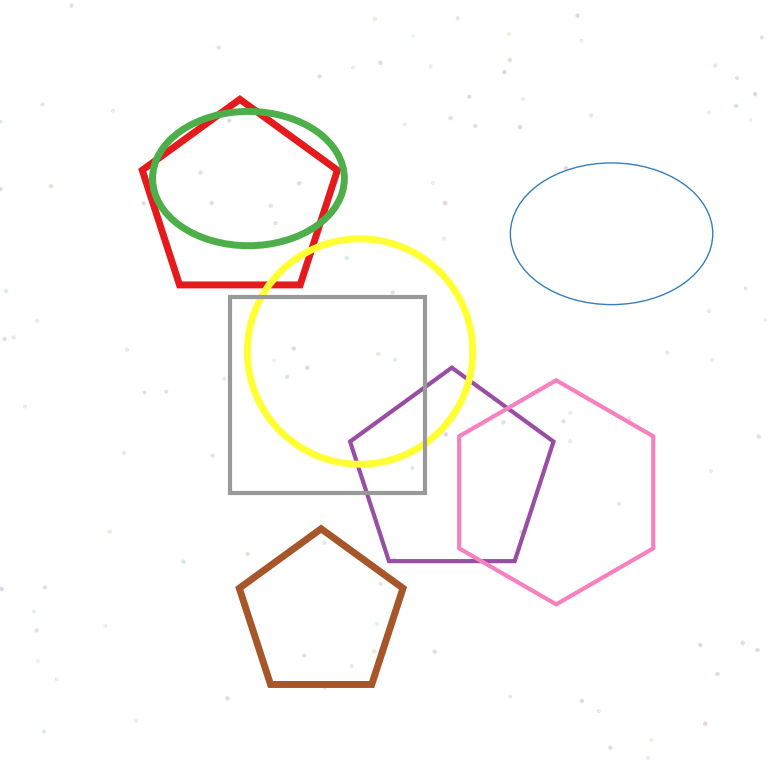[{"shape": "pentagon", "thickness": 2.5, "radius": 0.67, "center": [0.311, 0.738]}, {"shape": "oval", "thickness": 0.5, "radius": 0.66, "center": [0.794, 0.696]}, {"shape": "oval", "thickness": 2.5, "radius": 0.62, "center": [0.323, 0.768]}, {"shape": "pentagon", "thickness": 1.5, "radius": 0.69, "center": [0.587, 0.384]}, {"shape": "circle", "thickness": 2.5, "radius": 0.73, "center": [0.468, 0.543]}, {"shape": "pentagon", "thickness": 2.5, "radius": 0.56, "center": [0.417, 0.201]}, {"shape": "hexagon", "thickness": 1.5, "radius": 0.73, "center": [0.722, 0.361]}, {"shape": "square", "thickness": 1.5, "radius": 0.63, "center": [0.426, 0.487]}]